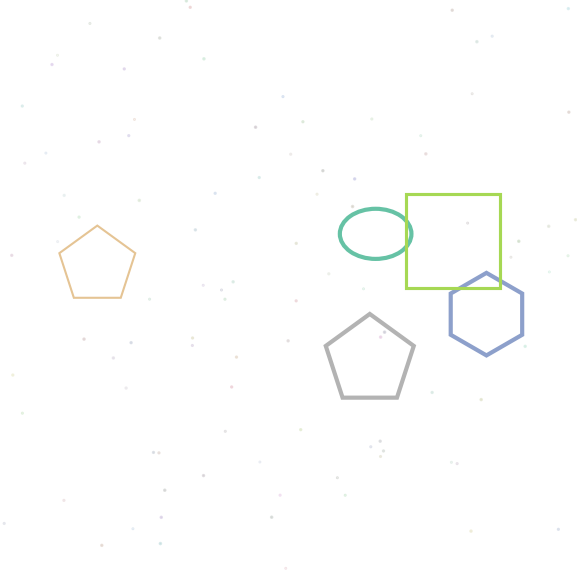[{"shape": "oval", "thickness": 2, "radius": 0.31, "center": [0.65, 0.594]}, {"shape": "hexagon", "thickness": 2, "radius": 0.36, "center": [0.842, 0.455]}, {"shape": "square", "thickness": 1.5, "radius": 0.41, "center": [0.785, 0.582]}, {"shape": "pentagon", "thickness": 1, "radius": 0.35, "center": [0.169, 0.539]}, {"shape": "pentagon", "thickness": 2, "radius": 0.4, "center": [0.64, 0.375]}]